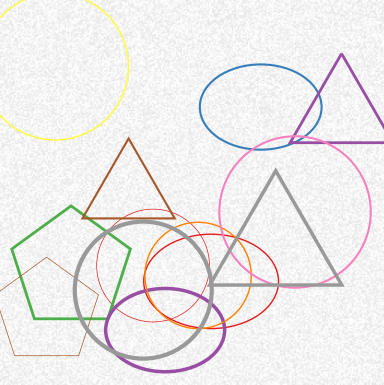[{"shape": "circle", "thickness": 0.5, "radius": 0.73, "center": [0.398, 0.31]}, {"shape": "oval", "thickness": 1, "radius": 0.88, "center": [0.548, 0.269]}, {"shape": "oval", "thickness": 1.5, "radius": 0.79, "center": [0.677, 0.722]}, {"shape": "pentagon", "thickness": 2, "radius": 0.81, "center": [0.185, 0.303]}, {"shape": "triangle", "thickness": 2, "radius": 0.77, "center": [0.887, 0.706]}, {"shape": "oval", "thickness": 2.5, "radius": 0.77, "center": [0.429, 0.143]}, {"shape": "circle", "thickness": 1, "radius": 0.69, "center": [0.514, 0.285]}, {"shape": "circle", "thickness": 1, "radius": 0.95, "center": [0.143, 0.827]}, {"shape": "triangle", "thickness": 1.5, "radius": 0.69, "center": [0.334, 0.502]}, {"shape": "pentagon", "thickness": 0.5, "radius": 0.71, "center": [0.121, 0.191]}, {"shape": "circle", "thickness": 1.5, "radius": 0.98, "center": [0.766, 0.449]}, {"shape": "circle", "thickness": 3, "radius": 0.89, "center": [0.372, 0.246]}, {"shape": "triangle", "thickness": 2.5, "radius": 0.99, "center": [0.716, 0.359]}]